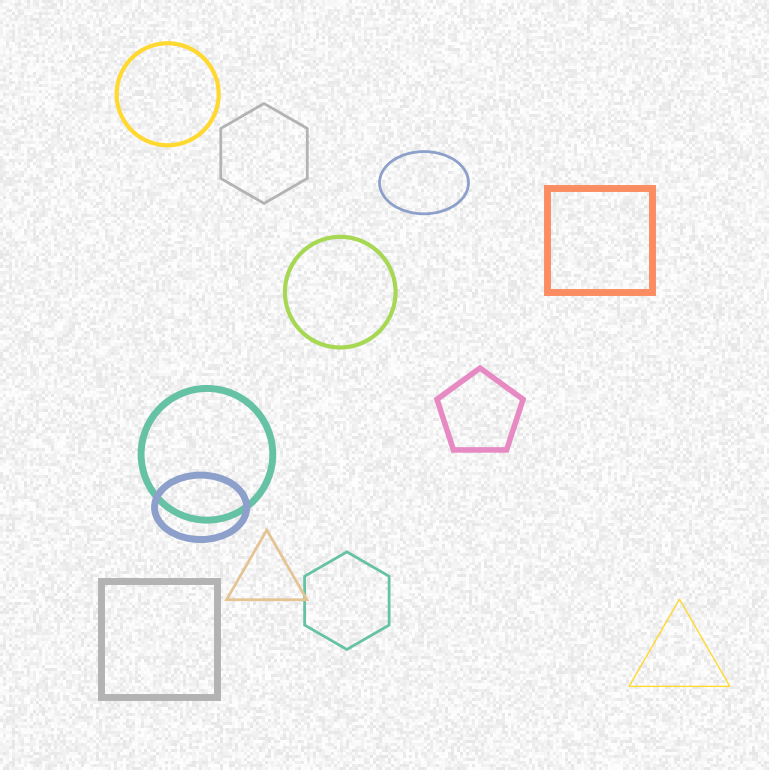[{"shape": "hexagon", "thickness": 1, "radius": 0.32, "center": [0.45, 0.22]}, {"shape": "circle", "thickness": 2.5, "radius": 0.43, "center": [0.269, 0.41]}, {"shape": "square", "thickness": 2.5, "radius": 0.34, "center": [0.778, 0.688]}, {"shape": "oval", "thickness": 1, "radius": 0.29, "center": [0.551, 0.763]}, {"shape": "oval", "thickness": 2.5, "radius": 0.3, "center": [0.261, 0.341]}, {"shape": "pentagon", "thickness": 2, "radius": 0.29, "center": [0.623, 0.463]}, {"shape": "circle", "thickness": 1.5, "radius": 0.36, "center": [0.442, 0.621]}, {"shape": "triangle", "thickness": 0.5, "radius": 0.38, "center": [0.882, 0.146]}, {"shape": "circle", "thickness": 1.5, "radius": 0.33, "center": [0.218, 0.878]}, {"shape": "triangle", "thickness": 1, "radius": 0.3, "center": [0.346, 0.251]}, {"shape": "hexagon", "thickness": 1, "radius": 0.32, "center": [0.343, 0.801]}, {"shape": "square", "thickness": 2.5, "radius": 0.38, "center": [0.206, 0.17]}]